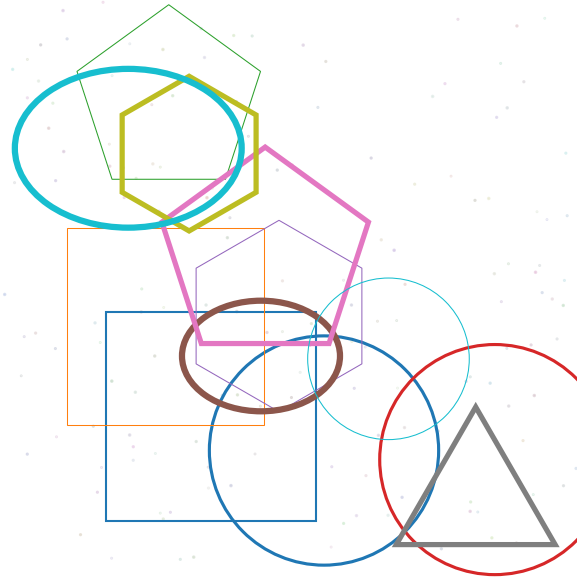[{"shape": "circle", "thickness": 1.5, "radius": 0.99, "center": [0.561, 0.219]}, {"shape": "square", "thickness": 1, "radius": 0.91, "center": [0.366, 0.278]}, {"shape": "square", "thickness": 0.5, "radius": 0.85, "center": [0.287, 0.433]}, {"shape": "pentagon", "thickness": 0.5, "radius": 0.84, "center": [0.292, 0.824]}, {"shape": "circle", "thickness": 1.5, "radius": 1.0, "center": [0.857, 0.203]}, {"shape": "hexagon", "thickness": 0.5, "radius": 0.83, "center": [0.483, 0.452]}, {"shape": "oval", "thickness": 3, "radius": 0.68, "center": [0.452, 0.383]}, {"shape": "pentagon", "thickness": 2.5, "radius": 0.94, "center": [0.459, 0.556]}, {"shape": "triangle", "thickness": 2.5, "radius": 0.79, "center": [0.824, 0.136]}, {"shape": "hexagon", "thickness": 2.5, "radius": 0.67, "center": [0.327, 0.733]}, {"shape": "circle", "thickness": 0.5, "radius": 0.7, "center": [0.673, 0.378]}, {"shape": "oval", "thickness": 3, "radius": 0.98, "center": [0.222, 0.742]}]